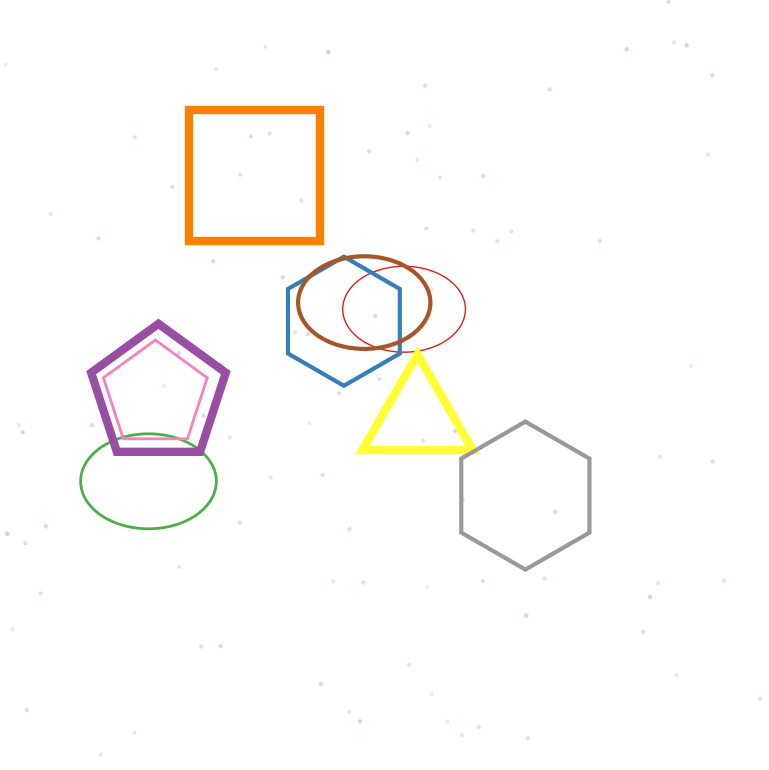[{"shape": "oval", "thickness": 0.5, "radius": 0.4, "center": [0.525, 0.598]}, {"shape": "hexagon", "thickness": 1.5, "radius": 0.42, "center": [0.447, 0.583]}, {"shape": "oval", "thickness": 1, "radius": 0.44, "center": [0.193, 0.375]}, {"shape": "pentagon", "thickness": 3, "radius": 0.46, "center": [0.206, 0.488]}, {"shape": "square", "thickness": 3, "radius": 0.42, "center": [0.331, 0.772]}, {"shape": "triangle", "thickness": 3, "radius": 0.41, "center": [0.542, 0.457]}, {"shape": "oval", "thickness": 1.5, "radius": 0.43, "center": [0.473, 0.607]}, {"shape": "pentagon", "thickness": 1, "radius": 0.35, "center": [0.202, 0.487]}, {"shape": "hexagon", "thickness": 1.5, "radius": 0.48, "center": [0.682, 0.356]}]